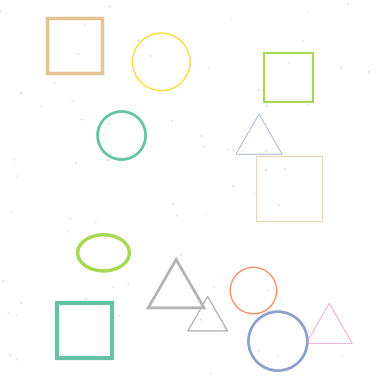[{"shape": "square", "thickness": 3, "radius": 0.36, "center": [0.22, 0.142]}, {"shape": "circle", "thickness": 2, "radius": 0.31, "center": [0.316, 0.648]}, {"shape": "circle", "thickness": 1, "radius": 0.3, "center": [0.658, 0.245]}, {"shape": "triangle", "thickness": 0.5, "radius": 0.35, "center": [0.673, 0.634]}, {"shape": "circle", "thickness": 2, "radius": 0.38, "center": [0.722, 0.114]}, {"shape": "triangle", "thickness": 0.5, "radius": 0.35, "center": [0.855, 0.143]}, {"shape": "square", "thickness": 1.5, "radius": 0.32, "center": [0.749, 0.799]}, {"shape": "oval", "thickness": 2.5, "radius": 0.34, "center": [0.269, 0.343]}, {"shape": "circle", "thickness": 1, "radius": 0.37, "center": [0.419, 0.839]}, {"shape": "square", "thickness": 2.5, "radius": 0.36, "center": [0.194, 0.882]}, {"shape": "square", "thickness": 0.5, "radius": 0.43, "center": [0.75, 0.51]}, {"shape": "triangle", "thickness": 2, "radius": 0.42, "center": [0.458, 0.242]}, {"shape": "triangle", "thickness": 1, "radius": 0.3, "center": [0.539, 0.17]}]